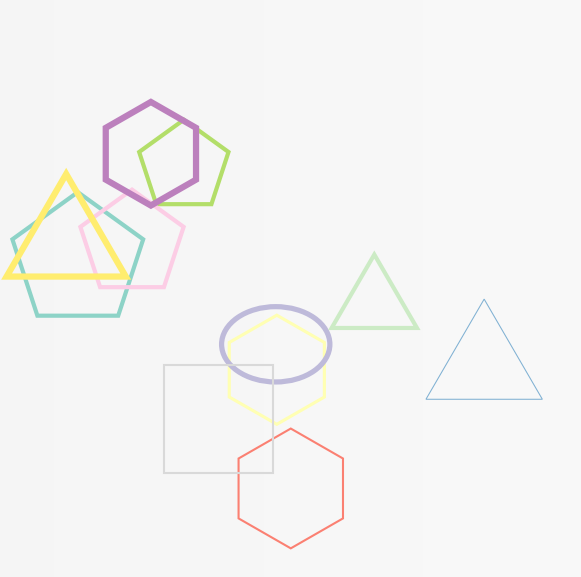[{"shape": "pentagon", "thickness": 2, "radius": 0.59, "center": [0.134, 0.548]}, {"shape": "hexagon", "thickness": 1.5, "radius": 0.47, "center": [0.476, 0.359]}, {"shape": "oval", "thickness": 2.5, "radius": 0.47, "center": [0.474, 0.403]}, {"shape": "hexagon", "thickness": 1, "radius": 0.52, "center": [0.5, 0.153]}, {"shape": "triangle", "thickness": 0.5, "radius": 0.58, "center": [0.833, 0.366]}, {"shape": "pentagon", "thickness": 2, "radius": 0.4, "center": [0.316, 0.711]}, {"shape": "pentagon", "thickness": 2, "radius": 0.47, "center": [0.227, 0.577]}, {"shape": "square", "thickness": 1, "radius": 0.47, "center": [0.376, 0.273]}, {"shape": "hexagon", "thickness": 3, "radius": 0.45, "center": [0.26, 0.733]}, {"shape": "triangle", "thickness": 2, "radius": 0.42, "center": [0.644, 0.474]}, {"shape": "triangle", "thickness": 3, "radius": 0.59, "center": [0.114, 0.579]}]